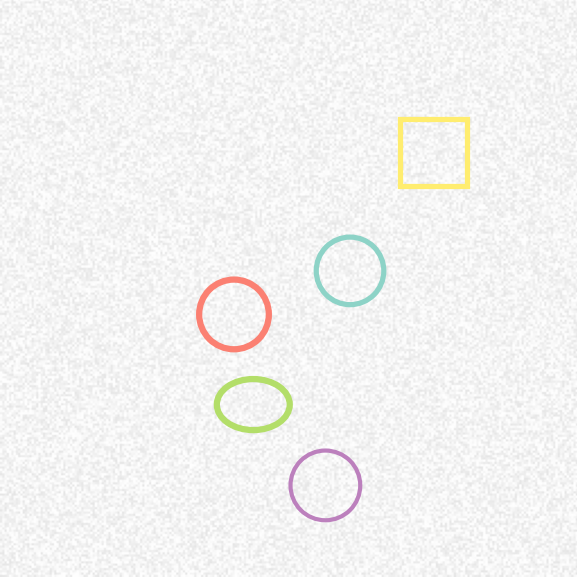[{"shape": "circle", "thickness": 2.5, "radius": 0.29, "center": [0.606, 0.53]}, {"shape": "circle", "thickness": 3, "radius": 0.3, "center": [0.405, 0.455]}, {"shape": "oval", "thickness": 3, "radius": 0.32, "center": [0.439, 0.299]}, {"shape": "circle", "thickness": 2, "radius": 0.3, "center": [0.563, 0.159]}, {"shape": "square", "thickness": 2.5, "radius": 0.29, "center": [0.751, 0.735]}]